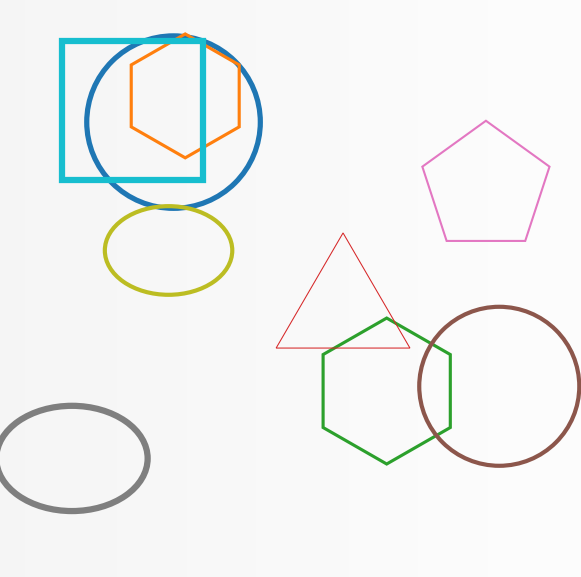[{"shape": "circle", "thickness": 2.5, "radius": 0.75, "center": [0.299, 0.788]}, {"shape": "hexagon", "thickness": 1.5, "radius": 0.54, "center": [0.319, 0.833]}, {"shape": "hexagon", "thickness": 1.5, "radius": 0.63, "center": [0.665, 0.322]}, {"shape": "triangle", "thickness": 0.5, "radius": 0.66, "center": [0.59, 0.463]}, {"shape": "circle", "thickness": 2, "radius": 0.69, "center": [0.859, 0.33]}, {"shape": "pentagon", "thickness": 1, "radius": 0.58, "center": [0.836, 0.675]}, {"shape": "oval", "thickness": 3, "radius": 0.65, "center": [0.124, 0.205]}, {"shape": "oval", "thickness": 2, "radius": 0.55, "center": [0.29, 0.565]}, {"shape": "square", "thickness": 3, "radius": 0.6, "center": [0.228, 0.808]}]